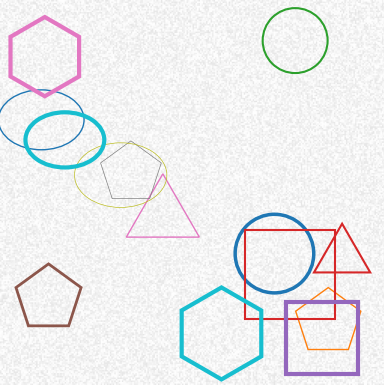[{"shape": "circle", "thickness": 2.5, "radius": 0.51, "center": [0.713, 0.341]}, {"shape": "oval", "thickness": 1, "radius": 0.56, "center": [0.107, 0.689]}, {"shape": "pentagon", "thickness": 1, "radius": 0.44, "center": [0.853, 0.164]}, {"shape": "circle", "thickness": 1.5, "radius": 0.42, "center": [0.767, 0.895]}, {"shape": "square", "thickness": 1.5, "radius": 0.58, "center": [0.753, 0.287]}, {"shape": "triangle", "thickness": 1.5, "radius": 0.42, "center": [0.889, 0.335]}, {"shape": "square", "thickness": 3, "radius": 0.47, "center": [0.837, 0.122]}, {"shape": "pentagon", "thickness": 2, "radius": 0.44, "center": [0.126, 0.226]}, {"shape": "triangle", "thickness": 1, "radius": 0.55, "center": [0.423, 0.439]}, {"shape": "hexagon", "thickness": 3, "radius": 0.51, "center": [0.116, 0.853]}, {"shape": "pentagon", "thickness": 0.5, "radius": 0.41, "center": [0.34, 0.551]}, {"shape": "oval", "thickness": 0.5, "radius": 0.6, "center": [0.313, 0.545]}, {"shape": "hexagon", "thickness": 3, "radius": 0.6, "center": [0.575, 0.134]}, {"shape": "oval", "thickness": 3, "radius": 0.51, "center": [0.168, 0.637]}]